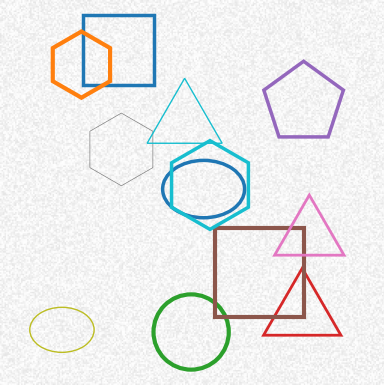[{"shape": "square", "thickness": 2.5, "radius": 0.46, "center": [0.308, 0.871]}, {"shape": "oval", "thickness": 2.5, "radius": 0.53, "center": [0.529, 0.509]}, {"shape": "hexagon", "thickness": 3, "radius": 0.43, "center": [0.212, 0.832]}, {"shape": "circle", "thickness": 3, "radius": 0.49, "center": [0.496, 0.138]}, {"shape": "triangle", "thickness": 2, "radius": 0.58, "center": [0.785, 0.187]}, {"shape": "pentagon", "thickness": 2.5, "radius": 0.54, "center": [0.789, 0.732]}, {"shape": "square", "thickness": 3, "radius": 0.58, "center": [0.674, 0.292]}, {"shape": "triangle", "thickness": 2, "radius": 0.52, "center": [0.803, 0.389]}, {"shape": "hexagon", "thickness": 0.5, "radius": 0.47, "center": [0.315, 0.612]}, {"shape": "oval", "thickness": 1, "radius": 0.42, "center": [0.161, 0.143]}, {"shape": "triangle", "thickness": 1, "radius": 0.56, "center": [0.48, 0.684]}, {"shape": "hexagon", "thickness": 2.5, "radius": 0.58, "center": [0.545, 0.519]}]